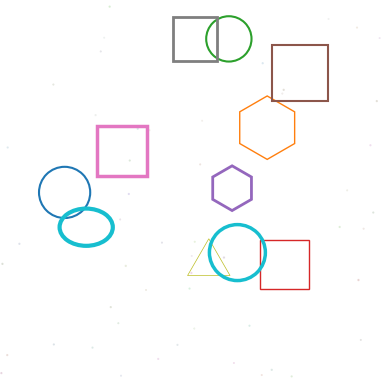[{"shape": "circle", "thickness": 1.5, "radius": 0.33, "center": [0.168, 0.5]}, {"shape": "hexagon", "thickness": 1, "radius": 0.41, "center": [0.694, 0.668]}, {"shape": "circle", "thickness": 1.5, "radius": 0.29, "center": [0.594, 0.899]}, {"shape": "square", "thickness": 1, "radius": 0.32, "center": [0.739, 0.313]}, {"shape": "hexagon", "thickness": 2, "radius": 0.29, "center": [0.603, 0.511]}, {"shape": "square", "thickness": 1.5, "radius": 0.37, "center": [0.78, 0.81]}, {"shape": "square", "thickness": 2.5, "radius": 0.32, "center": [0.316, 0.607]}, {"shape": "square", "thickness": 2, "radius": 0.29, "center": [0.506, 0.9]}, {"shape": "triangle", "thickness": 0.5, "radius": 0.32, "center": [0.542, 0.316]}, {"shape": "oval", "thickness": 3, "radius": 0.35, "center": [0.224, 0.41]}, {"shape": "circle", "thickness": 2.5, "radius": 0.36, "center": [0.617, 0.344]}]